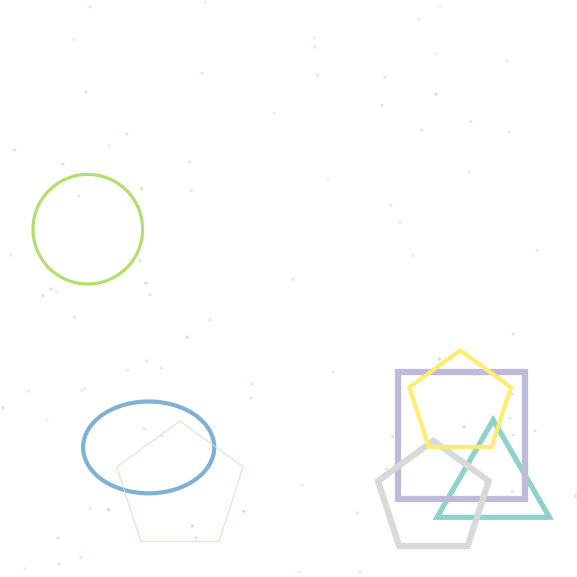[{"shape": "triangle", "thickness": 2.5, "radius": 0.56, "center": [0.854, 0.16]}, {"shape": "square", "thickness": 3, "radius": 0.55, "center": [0.799, 0.246]}, {"shape": "oval", "thickness": 2, "radius": 0.57, "center": [0.257, 0.224]}, {"shape": "circle", "thickness": 1.5, "radius": 0.47, "center": [0.152, 0.602]}, {"shape": "pentagon", "thickness": 3, "radius": 0.5, "center": [0.75, 0.135]}, {"shape": "pentagon", "thickness": 0.5, "radius": 0.58, "center": [0.312, 0.155]}, {"shape": "pentagon", "thickness": 2, "radius": 0.46, "center": [0.797, 0.3]}]